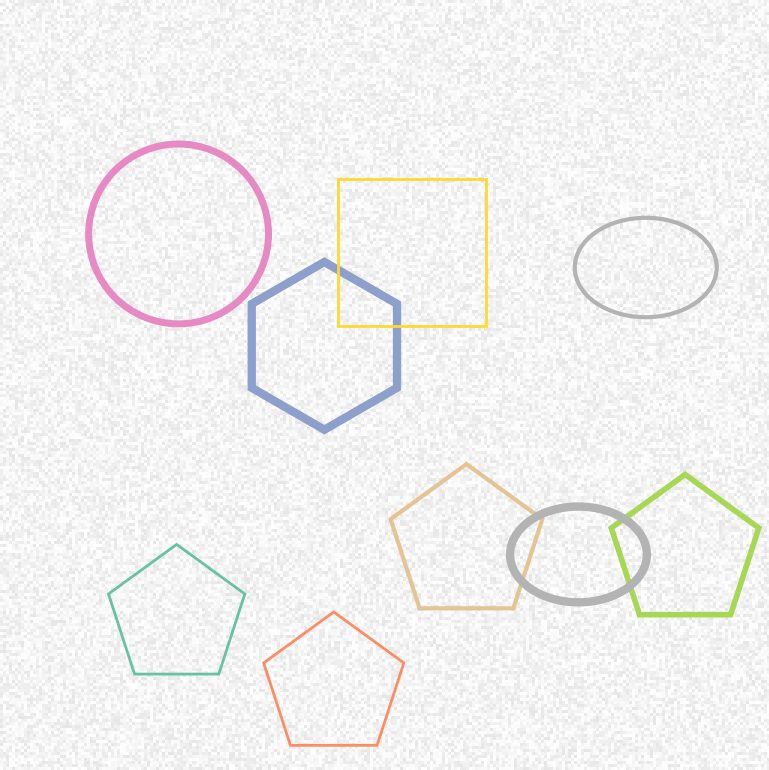[{"shape": "pentagon", "thickness": 1, "radius": 0.47, "center": [0.229, 0.2]}, {"shape": "pentagon", "thickness": 1, "radius": 0.48, "center": [0.433, 0.109]}, {"shape": "hexagon", "thickness": 3, "radius": 0.54, "center": [0.421, 0.551]}, {"shape": "circle", "thickness": 2.5, "radius": 0.58, "center": [0.232, 0.696]}, {"shape": "pentagon", "thickness": 2, "radius": 0.5, "center": [0.89, 0.283]}, {"shape": "square", "thickness": 1, "radius": 0.48, "center": [0.535, 0.672]}, {"shape": "pentagon", "thickness": 1.5, "radius": 0.52, "center": [0.606, 0.294]}, {"shape": "oval", "thickness": 1.5, "radius": 0.46, "center": [0.839, 0.653]}, {"shape": "oval", "thickness": 3, "radius": 0.44, "center": [0.751, 0.28]}]